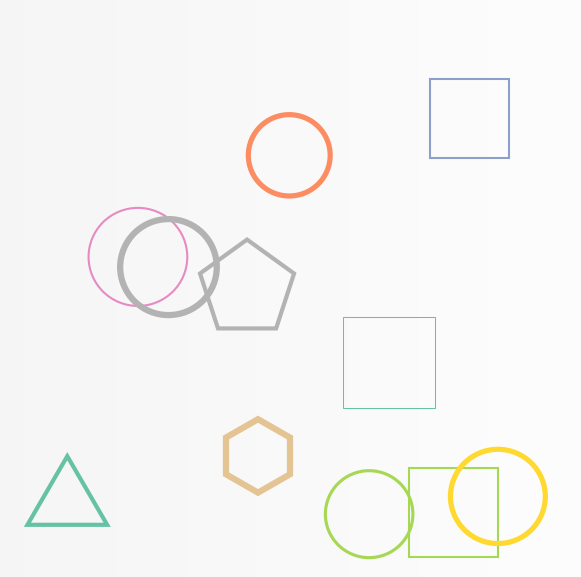[{"shape": "square", "thickness": 0.5, "radius": 0.39, "center": [0.67, 0.372]}, {"shape": "triangle", "thickness": 2, "radius": 0.4, "center": [0.116, 0.13]}, {"shape": "circle", "thickness": 2.5, "radius": 0.35, "center": [0.498, 0.73]}, {"shape": "square", "thickness": 1, "radius": 0.34, "center": [0.807, 0.794]}, {"shape": "circle", "thickness": 1, "radius": 0.42, "center": [0.237, 0.554]}, {"shape": "square", "thickness": 1, "radius": 0.38, "center": [0.78, 0.111]}, {"shape": "circle", "thickness": 1.5, "radius": 0.38, "center": [0.635, 0.109]}, {"shape": "circle", "thickness": 2.5, "radius": 0.41, "center": [0.857, 0.14]}, {"shape": "hexagon", "thickness": 3, "radius": 0.32, "center": [0.444, 0.21]}, {"shape": "pentagon", "thickness": 2, "radius": 0.43, "center": [0.425, 0.499]}, {"shape": "circle", "thickness": 3, "radius": 0.42, "center": [0.29, 0.537]}]